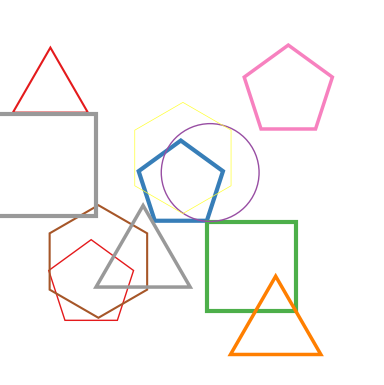[{"shape": "triangle", "thickness": 1.5, "radius": 0.56, "center": [0.131, 0.764]}, {"shape": "pentagon", "thickness": 1, "radius": 0.58, "center": [0.237, 0.262]}, {"shape": "pentagon", "thickness": 3, "radius": 0.58, "center": [0.47, 0.52]}, {"shape": "square", "thickness": 3, "radius": 0.58, "center": [0.654, 0.308]}, {"shape": "circle", "thickness": 1, "radius": 0.64, "center": [0.546, 0.552]}, {"shape": "triangle", "thickness": 2.5, "radius": 0.68, "center": [0.716, 0.147]}, {"shape": "hexagon", "thickness": 0.5, "radius": 0.72, "center": [0.475, 0.59]}, {"shape": "hexagon", "thickness": 1.5, "radius": 0.73, "center": [0.256, 0.321]}, {"shape": "pentagon", "thickness": 2.5, "radius": 0.6, "center": [0.749, 0.762]}, {"shape": "square", "thickness": 3, "radius": 0.67, "center": [0.115, 0.571]}, {"shape": "triangle", "thickness": 2.5, "radius": 0.71, "center": [0.372, 0.325]}]